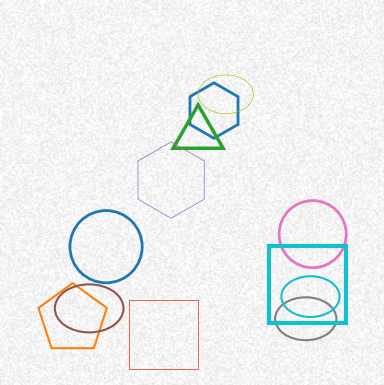[{"shape": "hexagon", "thickness": 2, "radius": 0.36, "center": [0.556, 0.713]}, {"shape": "circle", "thickness": 2, "radius": 0.47, "center": [0.276, 0.359]}, {"shape": "pentagon", "thickness": 1.5, "radius": 0.47, "center": [0.189, 0.171]}, {"shape": "triangle", "thickness": 2.5, "radius": 0.38, "center": [0.515, 0.652]}, {"shape": "square", "thickness": 0.5, "radius": 0.45, "center": [0.426, 0.13]}, {"shape": "hexagon", "thickness": 0.5, "radius": 0.5, "center": [0.444, 0.532]}, {"shape": "oval", "thickness": 1.5, "radius": 0.45, "center": [0.232, 0.199]}, {"shape": "circle", "thickness": 2, "radius": 0.44, "center": [0.812, 0.392]}, {"shape": "oval", "thickness": 1.5, "radius": 0.4, "center": [0.794, 0.172]}, {"shape": "oval", "thickness": 0.5, "radius": 0.36, "center": [0.586, 0.755]}, {"shape": "square", "thickness": 3, "radius": 0.5, "center": [0.799, 0.261]}, {"shape": "oval", "thickness": 1.5, "radius": 0.38, "center": [0.806, 0.23]}]